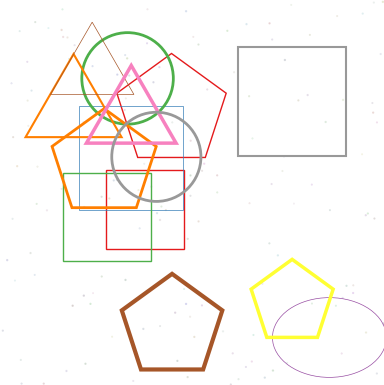[{"shape": "pentagon", "thickness": 1, "radius": 0.75, "center": [0.445, 0.712]}, {"shape": "square", "thickness": 1, "radius": 0.51, "center": [0.377, 0.457]}, {"shape": "square", "thickness": 0.5, "radius": 0.68, "center": [0.341, 0.59]}, {"shape": "circle", "thickness": 2, "radius": 0.59, "center": [0.331, 0.796]}, {"shape": "square", "thickness": 1, "radius": 0.57, "center": [0.277, 0.437]}, {"shape": "oval", "thickness": 0.5, "radius": 0.74, "center": [0.856, 0.123]}, {"shape": "triangle", "thickness": 1.5, "radius": 0.72, "center": [0.191, 0.716]}, {"shape": "pentagon", "thickness": 2, "radius": 0.71, "center": [0.271, 0.576]}, {"shape": "pentagon", "thickness": 2.5, "radius": 0.56, "center": [0.759, 0.214]}, {"shape": "triangle", "thickness": 0.5, "radius": 0.63, "center": [0.239, 0.817]}, {"shape": "pentagon", "thickness": 3, "radius": 0.69, "center": [0.447, 0.151]}, {"shape": "triangle", "thickness": 2.5, "radius": 0.67, "center": [0.341, 0.695]}, {"shape": "circle", "thickness": 2, "radius": 0.58, "center": [0.406, 0.593]}, {"shape": "square", "thickness": 1.5, "radius": 0.71, "center": [0.758, 0.736]}]